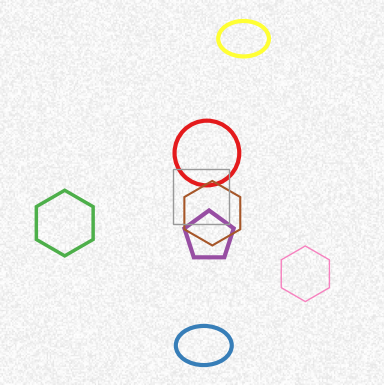[{"shape": "circle", "thickness": 3, "radius": 0.42, "center": [0.537, 0.603]}, {"shape": "oval", "thickness": 3, "radius": 0.36, "center": [0.529, 0.103]}, {"shape": "hexagon", "thickness": 2.5, "radius": 0.43, "center": [0.168, 0.421]}, {"shape": "pentagon", "thickness": 3, "radius": 0.34, "center": [0.543, 0.386]}, {"shape": "oval", "thickness": 3, "radius": 0.33, "center": [0.633, 0.899]}, {"shape": "hexagon", "thickness": 1.5, "radius": 0.42, "center": [0.551, 0.446]}, {"shape": "hexagon", "thickness": 1, "radius": 0.36, "center": [0.793, 0.289]}, {"shape": "square", "thickness": 1, "radius": 0.36, "center": [0.522, 0.49]}]